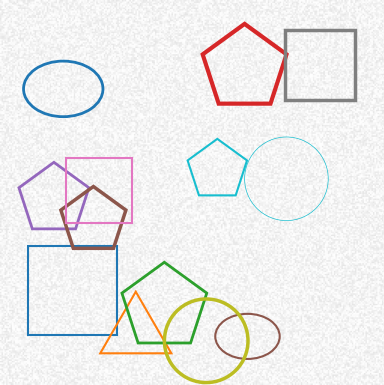[{"shape": "oval", "thickness": 2, "radius": 0.52, "center": [0.164, 0.769]}, {"shape": "square", "thickness": 1.5, "radius": 0.57, "center": [0.188, 0.245]}, {"shape": "triangle", "thickness": 1.5, "radius": 0.53, "center": [0.353, 0.136]}, {"shape": "pentagon", "thickness": 2, "radius": 0.58, "center": [0.427, 0.203]}, {"shape": "pentagon", "thickness": 3, "radius": 0.57, "center": [0.635, 0.823]}, {"shape": "pentagon", "thickness": 2, "radius": 0.48, "center": [0.14, 0.483]}, {"shape": "oval", "thickness": 1.5, "radius": 0.42, "center": [0.643, 0.126]}, {"shape": "pentagon", "thickness": 2.5, "radius": 0.44, "center": [0.243, 0.427]}, {"shape": "square", "thickness": 1.5, "radius": 0.43, "center": [0.257, 0.505]}, {"shape": "square", "thickness": 2.5, "radius": 0.46, "center": [0.831, 0.831]}, {"shape": "circle", "thickness": 2.5, "radius": 0.54, "center": [0.536, 0.115]}, {"shape": "pentagon", "thickness": 1.5, "radius": 0.41, "center": [0.564, 0.558]}, {"shape": "circle", "thickness": 0.5, "radius": 0.54, "center": [0.744, 0.536]}]